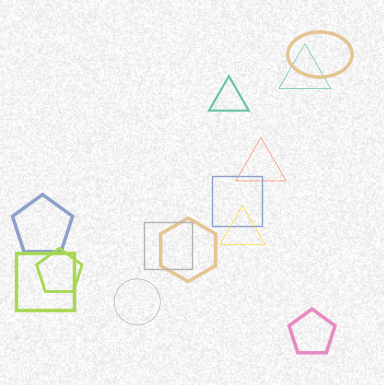[{"shape": "triangle", "thickness": 0.5, "radius": 0.39, "center": [0.792, 0.809]}, {"shape": "triangle", "thickness": 1.5, "radius": 0.3, "center": [0.595, 0.743]}, {"shape": "triangle", "thickness": 0.5, "radius": 0.38, "center": [0.678, 0.568]}, {"shape": "pentagon", "thickness": 2.5, "radius": 0.41, "center": [0.11, 0.413]}, {"shape": "square", "thickness": 1, "radius": 0.32, "center": [0.615, 0.478]}, {"shape": "pentagon", "thickness": 2.5, "radius": 0.31, "center": [0.811, 0.134]}, {"shape": "square", "thickness": 2.5, "radius": 0.37, "center": [0.117, 0.269]}, {"shape": "pentagon", "thickness": 2, "radius": 0.31, "center": [0.154, 0.293]}, {"shape": "triangle", "thickness": 0.5, "radius": 0.34, "center": [0.63, 0.399]}, {"shape": "oval", "thickness": 2.5, "radius": 0.42, "center": [0.831, 0.858]}, {"shape": "hexagon", "thickness": 2.5, "radius": 0.41, "center": [0.489, 0.351]}, {"shape": "square", "thickness": 1, "radius": 0.31, "center": [0.437, 0.362]}, {"shape": "circle", "thickness": 0.5, "radius": 0.3, "center": [0.356, 0.216]}]